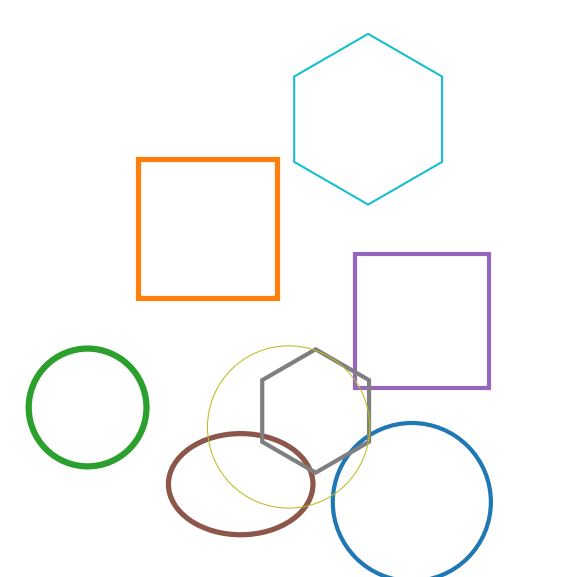[{"shape": "circle", "thickness": 2, "radius": 0.68, "center": [0.713, 0.13]}, {"shape": "square", "thickness": 2.5, "radius": 0.6, "center": [0.359, 0.604]}, {"shape": "circle", "thickness": 3, "radius": 0.51, "center": [0.152, 0.294]}, {"shape": "square", "thickness": 2, "radius": 0.58, "center": [0.731, 0.443]}, {"shape": "oval", "thickness": 2.5, "radius": 0.63, "center": [0.417, 0.161]}, {"shape": "hexagon", "thickness": 2, "radius": 0.53, "center": [0.547, 0.287]}, {"shape": "circle", "thickness": 0.5, "radius": 0.7, "center": [0.5, 0.26]}, {"shape": "hexagon", "thickness": 1, "radius": 0.74, "center": [0.637, 0.793]}]